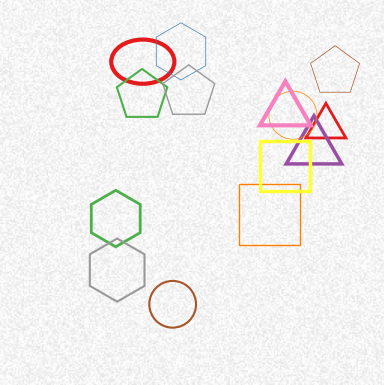[{"shape": "oval", "thickness": 3, "radius": 0.41, "center": [0.371, 0.84]}, {"shape": "triangle", "thickness": 2, "radius": 0.3, "center": [0.847, 0.672]}, {"shape": "hexagon", "thickness": 0.5, "radius": 0.37, "center": [0.47, 0.867]}, {"shape": "pentagon", "thickness": 1.5, "radius": 0.34, "center": [0.369, 0.752]}, {"shape": "hexagon", "thickness": 2, "radius": 0.37, "center": [0.301, 0.432]}, {"shape": "triangle", "thickness": 2.5, "radius": 0.42, "center": [0.816, 0.616]}, {"shape": "circle", "thickness": 0.5, "radius": 0.31, "center": [0.761, 0.701]}, {"shape": "square", "thickness": 1, "radius": 0.39, "center": [0.701, 0.443]}, {"shape": "square", "thickness": 2.5, "radius": 0.32, "center": [0.739, 0.569]}, {"shape": "circle", "thickness": 1.5, "radius": 0.3, "center": [0.449, 0.21]}, {"shape": "pentagon", "thickness": 0.5, "radius": 0.33, "center": [0.87, 0.815]}, {"shape": "triangle", "thickness": 3, "radius": 0.38, "center": [0.741, 0.713]}, {"shape": "hexagon", "thickness": 1.5, "radius": 0.41, "center": [0.304, 0.298]}, {"shape": "pentagon", "thickness": 1, "radius": 0.35, "center": [0.49, 0.761]}]